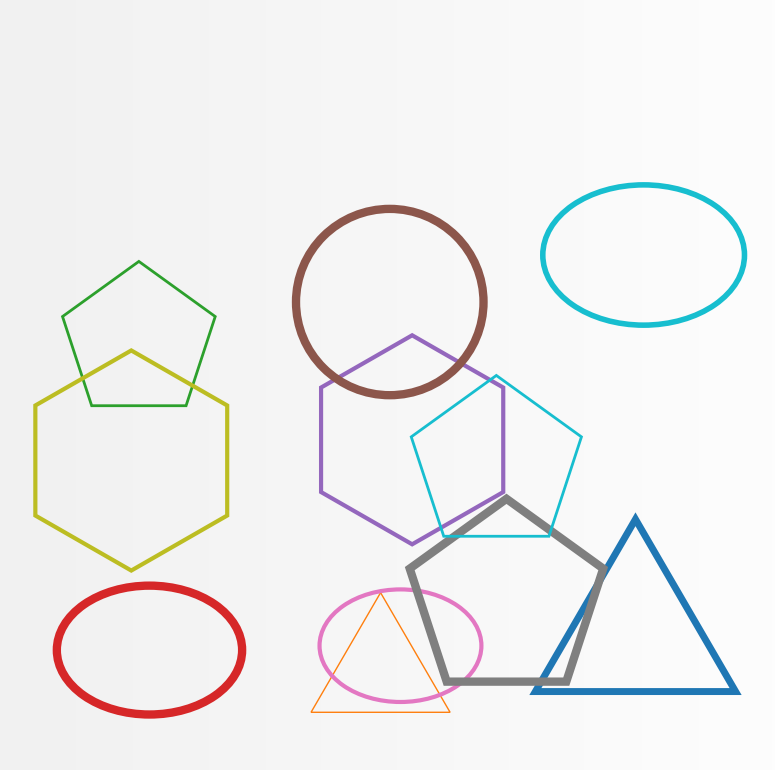[{"shape": "triangle", "thickness": 2.5, "radius": 0.75, "center": [0.82, 0.176]}, {"shape": "triangle", "thickness": 0.5, "radius": 0.52, "center": [0.491, 0.127]}, {"shape": "pentagon", "thickness": 1, "radius": 0.52, "center": [0.179, 0.557]}, {"shape": "oval", "thickness": 3, "radius": 0.6, "center": [0.193, 0.156]}, {"shape": "hexagon", "thickness": 1.5, "radius": 0.68, "center": [0.532, 0.429]}, {"shape": "circle", "thickness": 3, "radius": 0.6, "center": [0.503, 0.608]}, {"shape": "oval", "thickness": 1.5, "radius": 0.52, "center": [0.517, 0.161]}, {"shape": "pentagon", "thickness": 3, "radius": 0.66, "center": [0.654, 0.221]}, {"shape": "hexagon", "thickness": 1.5, "radius": 0.71, "center": [0.169, 0.402]}, {"shape": "oval", "thickness": 2, "radius": 0.65, "center": [0.831, 0.669]}, {"shape": "pentagon", "thickness": 1, "radius": 0.58, "center": [0.64, 0.397]}]